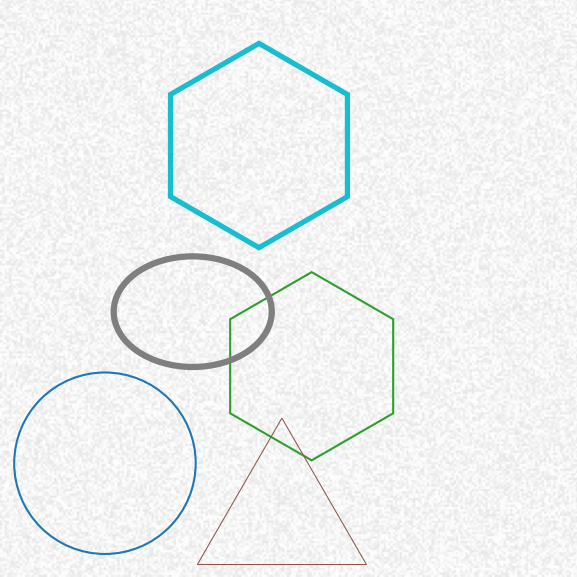[{"shape": "circle", "thickness": 1, "radius": 0.79, "center": [0.182, 0.197]}, {"shape": "hexagon", "thickness": 1, "radius": 0.81, "center": [0.54, 0.365]}, {"shape": "triangle", "thickness": 0.5, "radius": 0.85, "center": [0.488, 0.106]}, {"shape": "oval", "thickness": 3, "radius": 0.68, "center": [0.334, 0.459]}, {"shape": "hexagon", "thickness": 2.5, "radius": 0.88, "center": [0.448, 0.747]}]